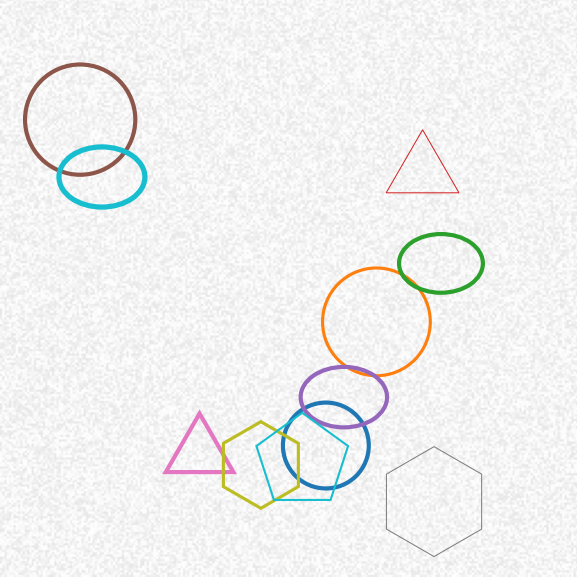[{"shape": "circle", "thickness": 2, "radius": 0.37, "center": [0.564, 0.228]}, {"shape": "circle", "thickness": 1.5, "radius": 0.47, "center": [0.652, 0.442]}, {"shape": "oval", "thickness": 2, "radius": 0.36, "center": [0.764, 0.543]}, {"shape": "triangle", "thickness": 0.5, "radius": 0.36, "center": [0.732, 0.702]}, {"shape": "oval", "thickness": 2, "radius": 0.37, "center": [0.595, 0.311]}, {"shape": "circle", "thickness": 2, "radius": 0.48, "center": [0.139, 0.792]}, {"shape": "triangle", "thickness": 2, "radius": 0.34, "center": [0.346, 0.215]}, {"shape": "hexagon", "thickness": 0.5, "radius": 0.48, "center": [0.752, 0.131]}, {"shape": "hexagon", "thickness": 1.5, "radius": 0.37, "center": [0.452, 0.194]}, {"shape": "oval", "thickness": 2.5, "radius": 0.37, "center": [0.176, 0.693]}, {"shape": "pentagon", "thickness": 1, "radius": 0.42, "center": [0.523, 0.201]}]